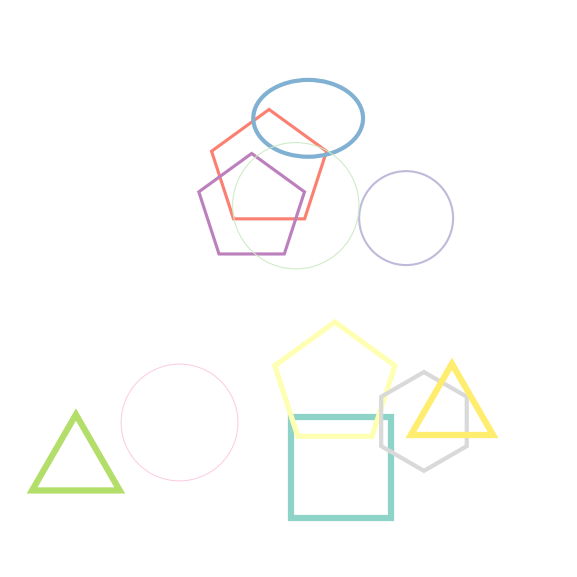[{"shape": "square", "thickness": 3, "radius": 0.44, "center": [0.591, 0.189]}, {"shape": "pentagon", "thickness": 2.5, "radius": 0.55, "center": [0.58, 0.332]}, {"shape": "circle", "thickness": 1, "radius": 0.41, "center": [0.703, 0.621]}, {"shape": "pentagon", "thickness": 1.5, "radius": 0.52, "center": [0.466, 0.705]}, {"shape": "oval", "thickness": 2, "radius": 0.48, "center": [0.534, 0.794]}, {"shape": "triangle", "thickness": 3, "radius": 0.44, "center": [0.131, 0.194]}, {"shape": "circle", "thickness": 0.5, "radius": 0.51, "center": [0.311, 0.268]}, {"shape": "hexagon", "thickness": 2, "radius": 0.43, "center": [0.734, 0.269]}, {"shape": "pentagon", "thickness": 1.5, "radius": 0.48, "center": [0.436, 0.637]}, {"shape": "circle", "thickness": 0.5, "radius": 0.55, "center": [0.512, 0.643]}, {"shape": "triangle", "thickness": 3, "radius": 0.41, "center": [0.783, 0.287]}]